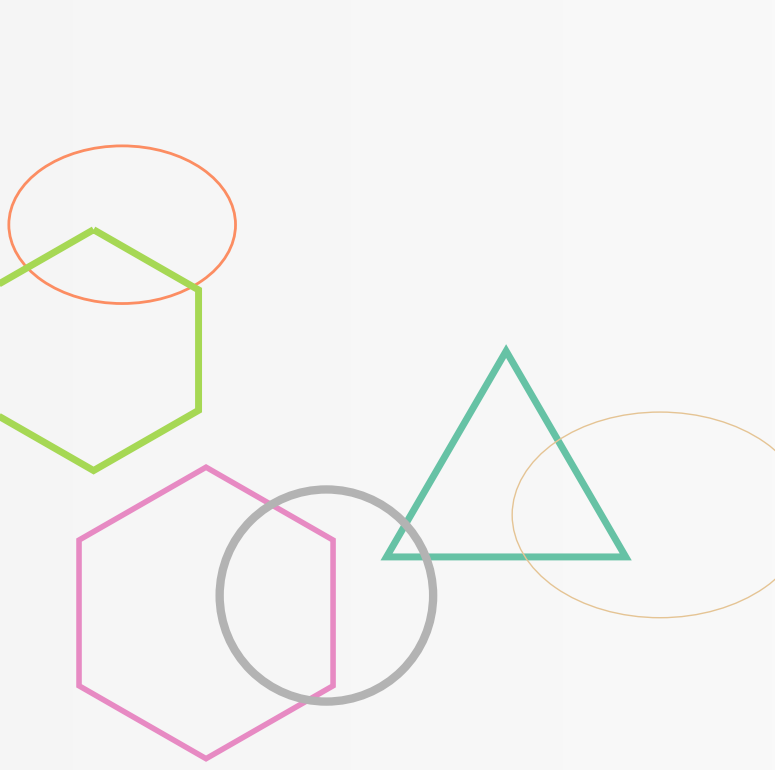[{"shape": "triangle", "thickness": 2.5, "radius": 0.89, "center": [0.653, 0.366]}, {"shape": "oval", "thickness": 1, "radius": 0.73, "center": [0.158, 0.708]}, {"shape": "hexagon", "thickness": 2, "radius": 0.95, "center": [0.266, 0.204]}, {"shape": "hexagon", "thickness": 2.5, "radius": 0.78, "center": [0.121, 0.545]}, {"shape": "oval", "thickness": 0.5, "radius": 0.95, "center": [0.852, 0.331]}, {"shape": "circle", "thickness": 3, "radius": 0.69, "center": [0.421, 0.227]}]